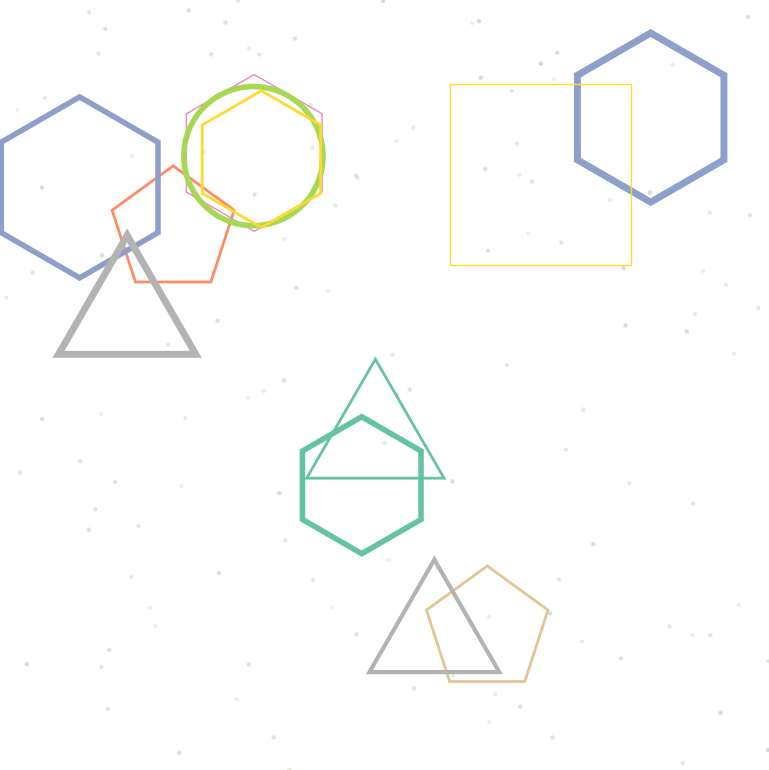[{"shape": "triangle", "thickness": 1, "radius": 0.52, "center": [0.487, 0.43]}, {"shape": "hexagon", "thickness": 2, "radius": 0.44, "center": [0.47, 0.37]}, {"shape": "pentagon", "thickness": 1, "radius": 0.42, "center": [0.225, 0.701]}, {"shape": "hexagon", "thickness": 2.5, "radius": 0.55, "center": [0.845, 0.847]}, {"shape": "hexagon", "thickness": 2, "radius": 0.59, "center": [0.103, 0.757]}, {"shape": "hexagon", "thickness": 0.5, "radius": 0.51, "center": [0.33, 0.801]}, {"shape": "circle", "thickness": 2, "radius": 0.45, "center": [0.329, 0.797]}, {"shape": "hexagon", "thickness": 1, "radius": 0.44, "center": [0.339, 0.793]}, {"shape": "square", "thickness": 0.5, "radius": 0.59, "center": [0.702, 0.773]}, {"shape": "pentagon", "thickness": 1, "radius": 0.41, "center": [0.633, 0.182]}, {"shape": "triangle", "thickness": 2.5, "radius": 0.51, "center": [0.165, 0.591]}, {"shape": "triangle", "thickness": 1.5, "radius": 0.49, "center": [0.564, 0.176]}]